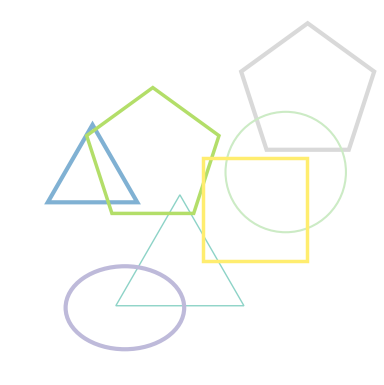[{"shape": "triangle", "thickness": 1, "radius": 0.96, "center": [0.467, 0.302]}, {"shape": "oval", "thickness": 3, "radius": 0.77, "center": [0.324, 0.201]}, {"shape": "triangle", "thickness": 3, "radius": 0.67, "center": [0.24, 0.542]}, {"shape": "pentagon", "thickness": 2.5, "radius": 0.9, "center": [0.397, 0.592]}, {"shape": "pentagon", "thickness": 3, "radius": 0.91, "center": [0.799, 0.758]}, {"shape": "circle", "thickness": 1.5, "radius": 0.78, "center": [0.742, 0.553]}, {"shape": "square", "thickness": 2.5, "radius": 0.67, "center": [0.662, 0.455]}]